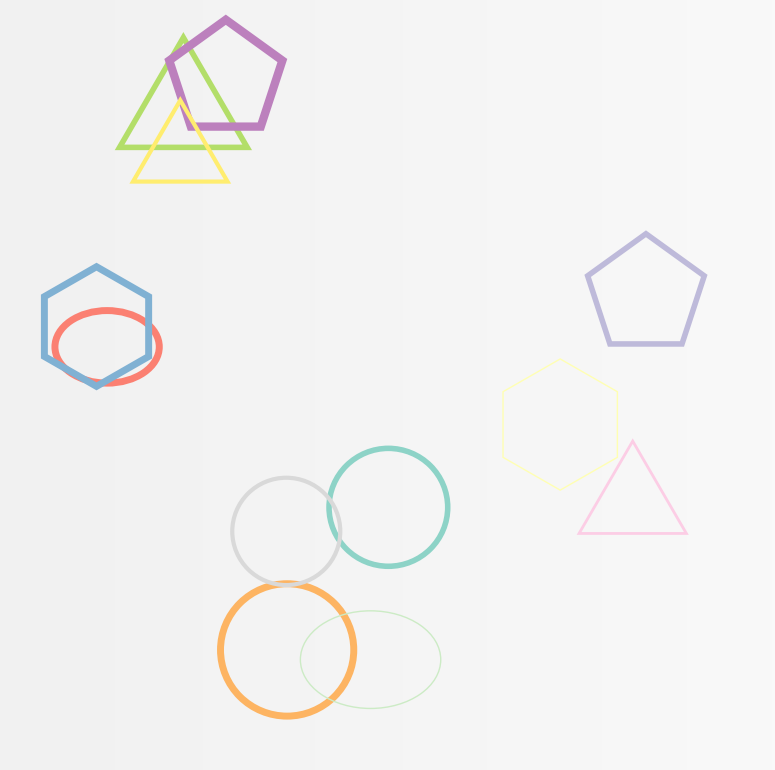[{"shape": "circle", "thickness": 2, "radius": 0.38, "center": [0.501, 0.341]}, {"shape": "hexagon", "thickness": 0.5, "radius": 0.43, "center": [0.723, 0.449]}, {"shape": "pentagon", "thickness": 2, "radius": 0.4, "center": [0.833, 0.617]}, {"shape": "oval", "thickness": 2.5, "radius": 0.34, "center": [0.138, 0.55]}, {"shape": "hexagon", "thickness": 2.5, "radius": 0.39, "center": [0.125, 0.576]}, {"shape": "circle", "thickness": 2.5, "radius": 0.43, "center": [0.371, 0.156]}, {"shape": "triangle", "thickness": 2, "radius": 0.48, "center": [0.237, 0.856]}, {"shape": "triangle", "thickness": 1, "radius": 0.4, "center": [0.816, 0.347]}, {"shape": "circle", "thickness": 1.5, "radius": 0.35, "center": [0.369, 0.31]}, {"shape": "pentagon", "thickness": 3, "radius": 0.38, "center": [0.291, 0.898]}, {"shape": "oval", "thickness": 0.5, "radius": 0.45, "center": [0.478, 0.143]}, {"shape": "triangle", "thickness": 1.5, "radius": 0.35, "center": [0.233, 0.799]}]